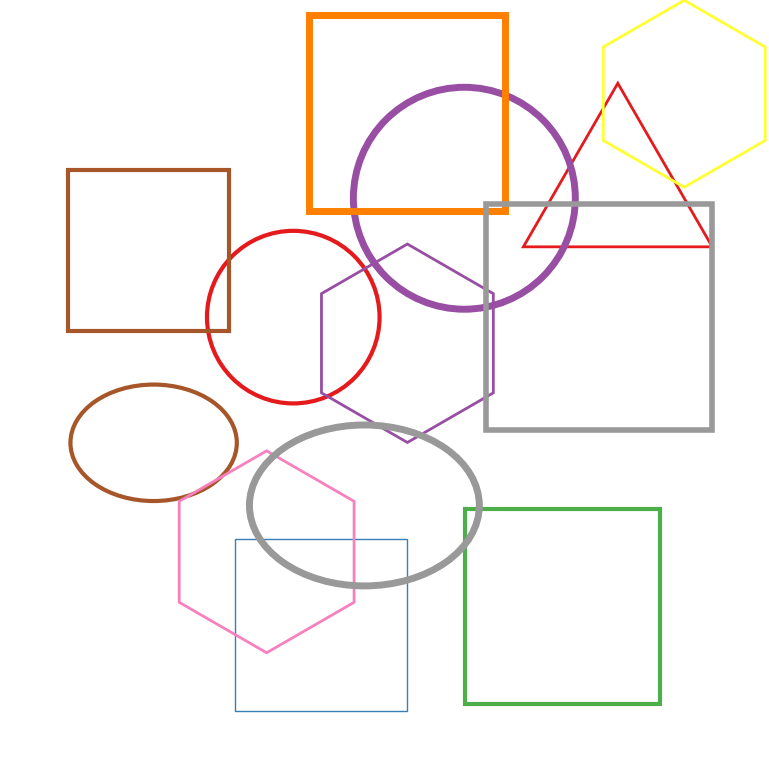[{"shape": "triangle", "thickness": 1, "radius": 0.71, "center": [0.802, 0.75]}, {"shape": "circle", "thickness": 1.5, "radius": 0.56, "center": [0.381, 0.588]}, {"shape": "square", "thickness": 0.5, "radius": 0.56, "center": [0.417, 0.188]}, {"shape": "square", "thickness": 1.5, "radius": 0.63, "center": [0.731, 0.212]}, {"shape": "circle", "thickness": 2.5, "radius": 0.72, "center": [0.603, 0.743]}, {"shape": "hexagon", "thickness": 1, "radius": 0.64, "center": [0.529, 0.554]}, {"shape": "square", "thickness": 2.5, "radius": 0.64, "center": [0.528, 0.853]}, {"shape": "hexagon", "thickness": 1, "radius": 0.61, "center": [0.889, 0.878]}, {"shape": "oval", "thickness": 1.5, "radius": 0.54, "center": [0.2, 0.425]}, {"shape": "square", "thickness": 1.5, "radius": 0.52, "center": [0.193, 0.674]}, {"shape": "hexagon", "thickness": 1, "radius": 0.66, "center": [0.346, 0.283]}, {"shape": "square", "thickness": 2, "radius": 0.73, "center": [0.778, 0.589]}, {"shape": "oval", "thickness": 2.5, "radius": 0.75, "center": [0.473, 0.344]}]